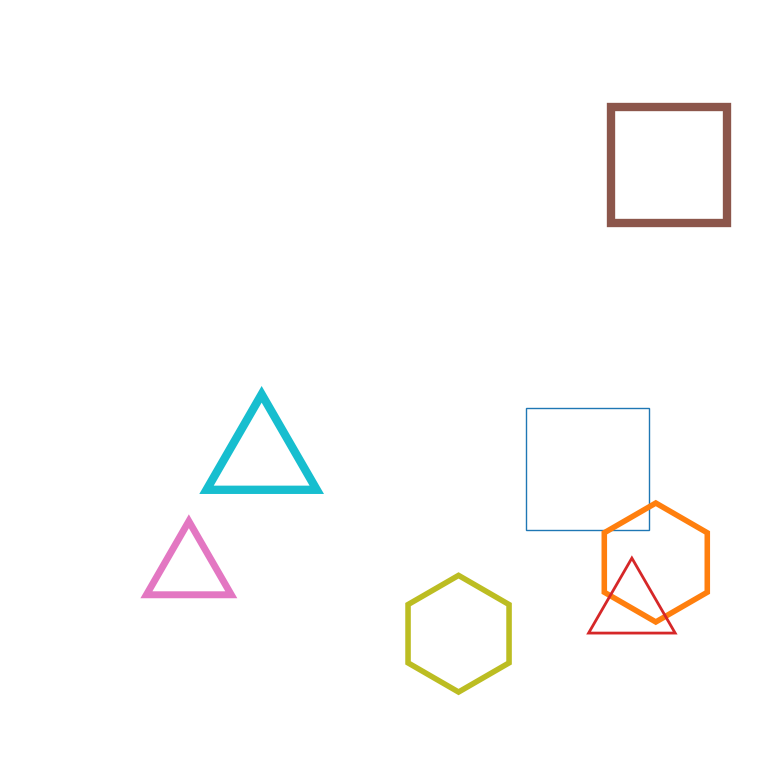[{"shape": "square", "thickness": 0.5, "radius": 0.4, "center": [0.763, 0.391]}, {"shape": "hexagon", "thickness": 2, "radius": 0.39, "center": [0.852, 0.269]}, {"shape": "triangle", "thickness": 1, "radius": 0.32, "center": [0.821, 0.21]}, {"shape": "square", "thickness": 3, "radius": 0.38, "center": [0.868, 0.786]}, {"shape": "triangle", "thickness": 2.5, "radius": 0.32, "center": [0.245, 0.259]}, {"shape": "hexagon", "thickness": 2, "radius": 0.38, "center": [0.596, 0.177]}, {"shape": "triangle", "thickness": 3, "radius": 0.41, "center": [0.34, 0.405]}]